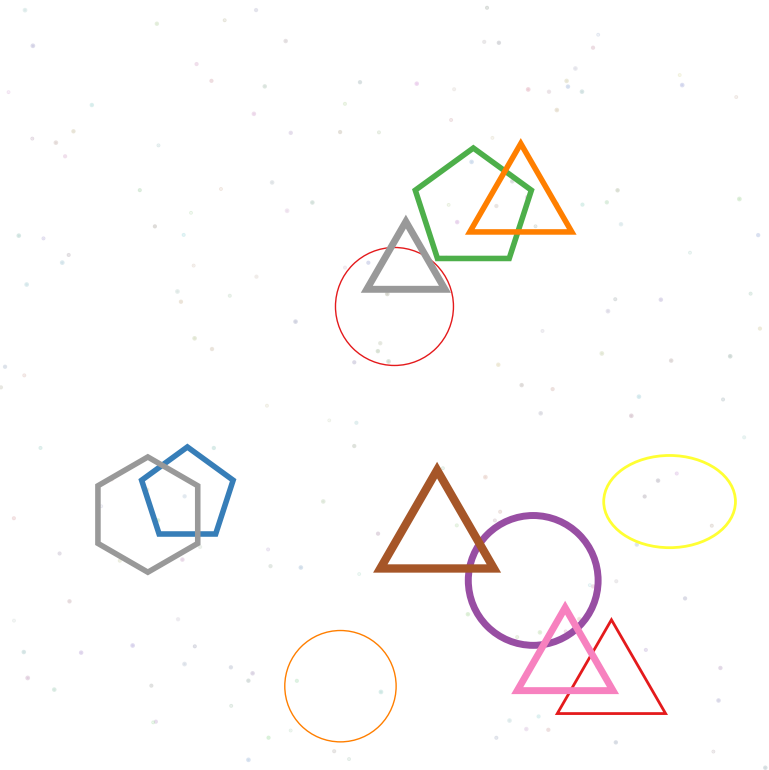[{"shape": "circle", "thickness": 0.5, "radius": 0.38, "center": [0.512, 0.602]}, {"shape": "triangle", "thickness": 1, "radius": 0.41, "center": [0.794, 0.114]}, {"shape": "pentagon", "thickness": 2, "radius": 0.31, "center": [0.243, 0.357]}, {"shape": "pentagon", "thickness": 2, "radius": 0.4, "center": [0.615, 0.728]}, {"shape": "circle", "thickness": 2.5, "radius": 0.42, "center": [0.692, 0.246]}, {"shape": "circle", "thickness": 0.5, "radius": 0.36, "center": [0.442, 0.109]}, {"shape": "triangle", "thickness": 2, "radius": 0.38, "center": [0.676, 0.737]}, {"shape": "oval", "thickness": 1, "radius": 0.43, "center": [0.87, 0.349]}, {"shape": "triangle", "thickness": 3, "radius": 0.43, "center": [0.568, 0.304]}, {"shape": "triangle", "thickness": 2.5, "radius": 0.36, "center": [0.734, 0.139]}, {"shape": "hexagon", "thickness": 2, "radius": 0.37, "center": [0.192, 0.332]}, {"shape": "triangle", "thickness": 2.5, "radius": 0.29, "center": [0.527, 0.654]}]